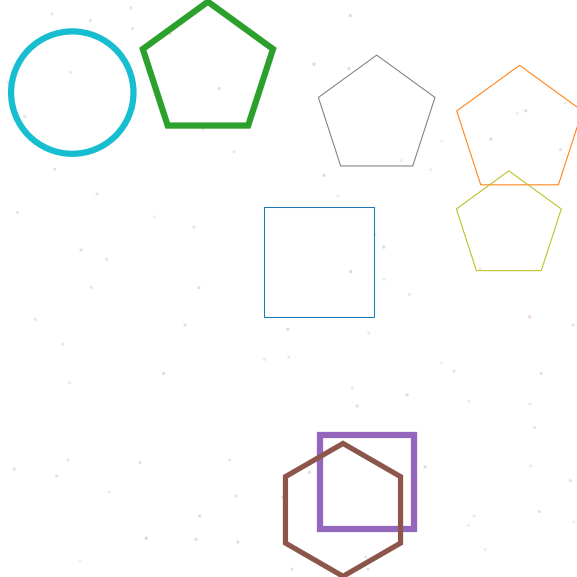[{"shape": "square", "thickness": 0.5, "radius": 0.48, "center": [0.552, 0.546]}, {"shape": "pentagon", "thickness": 0.5, "radius": 0.57, "center": [0.9, 0.772]}, {"shape": "pentagon", "thickness": 3, "radius": 0.59, "center": [0.36, 0.878]}, {"shape": "square", "thickness": 3, "radius": 0.41, "center": [0.635, 0.165]}, {"shape": "hexagon", "thickness": 2.5, "radius": 0.58, "center": [0.594, 0.116]}, {"shape": "pentagon", "thickness": 0.5, "radius": 0.53, "center": [0.652, 0.798]}, {"shape": "pentagon", "thickness": 0.5, "radius": 0.48, "center": [0.881, 0.608]}, {"shape": "circle", "thickness": 3, "radius": 0.53, "center": [0.125, 0.839]}]